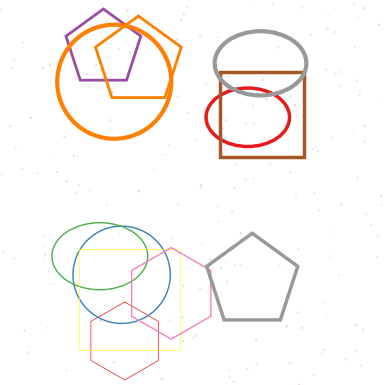[{"shape": "hexagon", "thickness": 0.5, "radius": 0.51, "center": [0.324, 0.114]}, {"shape": "oval", "thickness": 2.5, "radius": 0.54, "center": [0.644, 0.695]}, {"shape": "circle", "thickness": 1, "radius": 0.63, "center": [0.316, 0.286]}, {"shape": "oval", "thickness": 1, "radius": 0.62, "center": [0.259, 0.334]}, {"shape": "pentagon", "thickness": 2, "radius": 0.51, "center": [0.269, 0.874]}, {"shape": "circle", "thickness": 3, "radius": 0.74, "center": [0.297, 0.788]}, {"shape": "pentagon", "thickness": 2, "radius": 0.59, "center": [0.359, 0.841]}, {"shape": "square", "thickness": 0.5, "radius": 0.66, "center": [0.336, 0.222]}, {"shape": "square", "thickness": 2.5, "radius": 0.55, "center": [0.68, 0.703]}, {"shape": "hexagon", "thickness": 1, "radius": 0.59, "center": [0.445, 0.238]}, {"shape": "oval", "thickness": 3, "radius": 0.6, "center": [0.677, 0.836]}, {"shape": "pentagon", "thickness": 2.5, "radius": 0.62, "center": [0.655, 0.27]}]